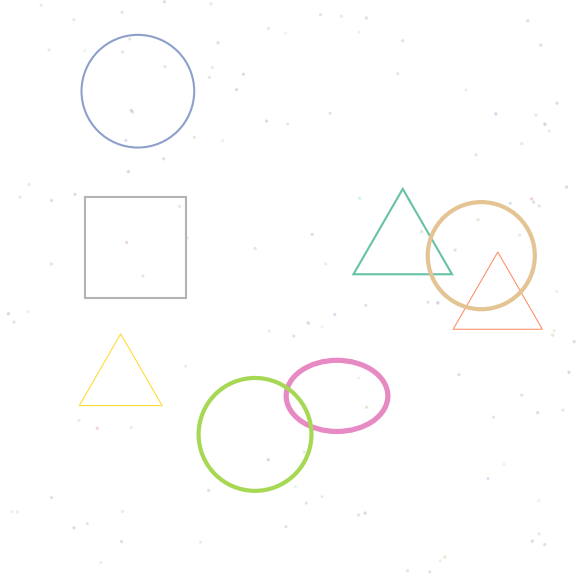[{"shape": "triangle", "thickness": 1, "radius": 0.49, "center": [0.697, 0.573]}, {"shape": "triangle", "thickness": 0.5, "radius": 0.45, "center": [0.862, 0.474]}, {"shape": "circle", "thickness": 1, "radius": 0.49, "center": [0.239, 0.841]}, {"shape": "oval", "thickness": 2.5, "radius": 0.44, "center": [0.584, 0.314]}, {"shape": "circle", "thickness": 2, "radius": 0.49, "center": [0.442, 0.247]}, {"shape": "triangle", "thickness": 0.5, "radius": 0.41, "center": [0.209, 0.338]}, {"shape": "circle", "thickness": 2, "radius": 0.46, "center": [0.833, 0.556]}, {"shape": "square", "thickness": 1, "radius": 0.44, "center": [0.234, 0.57]}]